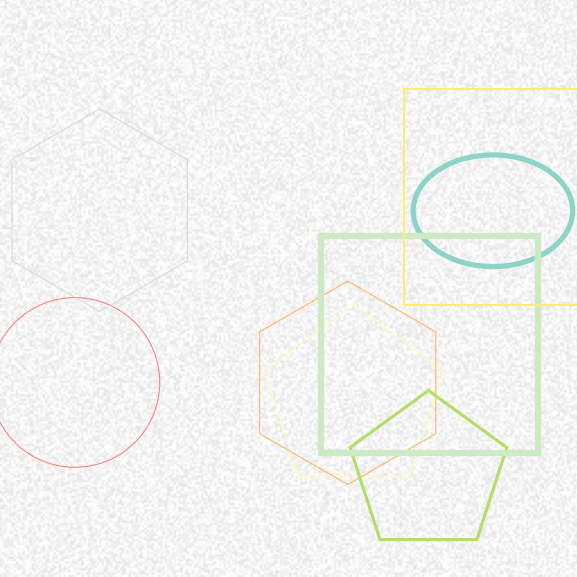[{"shape": "oval", "thickness": 2.5, "radius": 0.69, "center": [0.854, 0.634]}, {"shape": "pentagon", "thickness": 0.5, "radius": 0.82, "center": [0.613, 0.307]}, {"shape": "circle", "thickness": 0.5, "radius": 0.73, "center": [0.13, 0.337]}, {"shape": "hexagon", "thickness": 0.5, "radius": 0.88, "center": [0.602, 0.336]}, {"shape": "pentagon", "thickness": 1.5, "radius": 0.71, "center": [0.742, 0.18]}, {"shape": "hexagon", "thickness": 0.5, "radius": 0.88, "center": [0.173, 0.635]}, {"shape": "square", "thickness": 3, "radius": 0.94, "center": [0.744, 0.403]}, {"shape": "square", "thickness": 1, "radius": 0.93, "center": [0.886, 0.657]}]